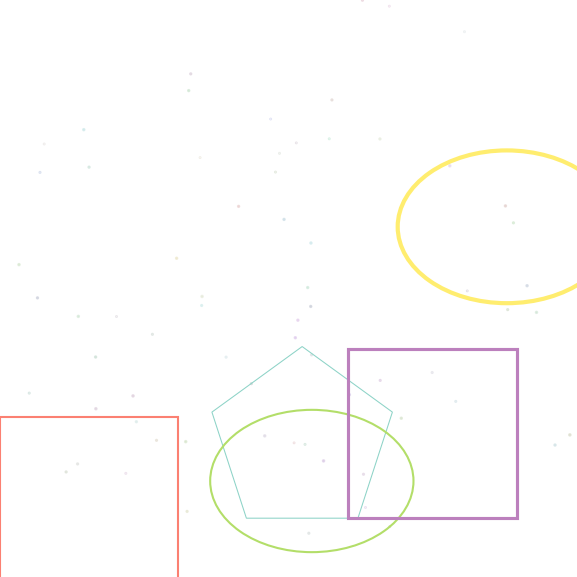[{"shape": "pentagon", "thickness": 0.5, "radius": 0.82, "center": [0.523, 0.235]}, {"shape": "square", "thickness": 1, "radius": 0.77, "center": [0.154, 0.123]}, {"shape": "oval", "thickness": 1, "radius": 0.88, "center": [0.54, 0.166]}, {"shape": "square", "thickness": 1.5, "radius": 0.73, "center": [0.748, 0.249]}, {"shape": "oval", "thickness": 2, "radius": 0.94, "center": [0.878, 0.606]}]